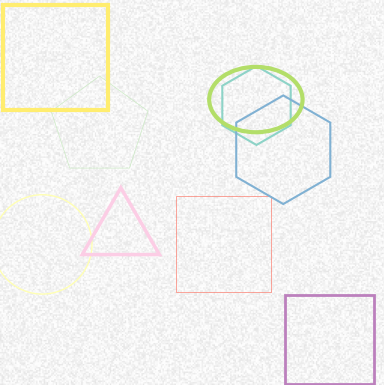[{"shape": "hexagon", "thickness": 1.5, "radius": 0.51, "center": [0.666, 0.726]}, {"shape": "circle", "thickness": 1, "radius": 0.65, "center": [0.11, 0.365]}, {"shape": "square", "thickness": 0.5, "radius": 0.62, "center": [0.58, 0.366]}, {"shape": "hexagon", "thickness": 1.5, "radius": 0.71, "center": [0.736, 0.611]}, {"shape": "oval", "thickness": 3, "radius": 0.61, "center": [0.665, 0.741]}, {"shape": "triangle", "thickness": 2.5, "radius": 0.58, "center": [0.314, 0.397]}, {"shape": "square", "thickness": 2, "radius": 0.58, "center": [0.856, 0.118]}, {"shape": "pentagon", "thickness": 0.5, "radius": 0.66, "center": [0.259, 0.67]}, {"shape": "square", "thickness": 3, "radius": 0.68, "center": [0.143, 0.85]}]